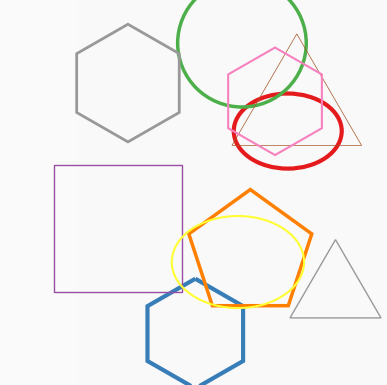[{"shape": "oval", "thickness": 3, "radius": 0.7, "center": [0.743, 0.66]}, {"shape": "hexagon", "thickness": 3, "radius": 0.71, "center": [0.504, 0.134]}, {"shape": "circle", "thickness": 2.5, "radius": 0.83, "center": [0.624, 0.888]}, {"shape": "square", "thickness": 1, "radius": 0.83, "center": [0.304, 0.406]}, {"shape": "pentagon", "thickness": 2.5, "radius": 0.83, "center": [0.646, 0.341]}, {"shape": "oval", "thickness": 1.5, "radius": 0.85, "center": [0.614, 0.319]}, {"shape": "triangle", "thickness": 0.5, "radius": 0.97, "center": [0.766, 0.719]}, {"shape": "hexagon", "thickness": 1.5, "radius": 0.7, "center": [0.71, 0.737]}, {"shape": "hexagon", "thickness": 2, "radius": 0.76, "center": [0.33, 0.784]}, {"shape": "triangle", "thickness": 1, "radius": 0.68, "center": [0.866, 0.242]}]